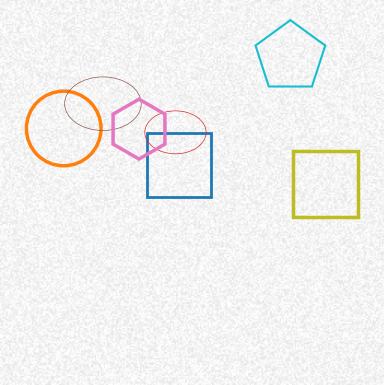[{"shape": "square", "thickness": 2, "radius": 0.42, "center": [0.465, 0.572]}, {"shape": "circle", "thickness": 2.5, "radius": 0.48, "center": [0.166, 0.666]}, {"shape": "oval", "thickness": 0.5, "radius": 0.4, "center": [0.456, 0.656]}, {"shape": "oval", "thickness": 0.5, "radius": 0.5, "center": [0.267, 0.731]}, {"shape": "hexagon", "thickness": 2.5, "radius": 0.39, "center": [0.361, 0.665]}, {"shape": "square", "thickness": 2.5, "radius": 0.43, "center": [0.845, 0.522]}, {"shape": "pentagon", "thickness": 1.5, "radius": 0.48, "center": [0.754, 0.852]}]